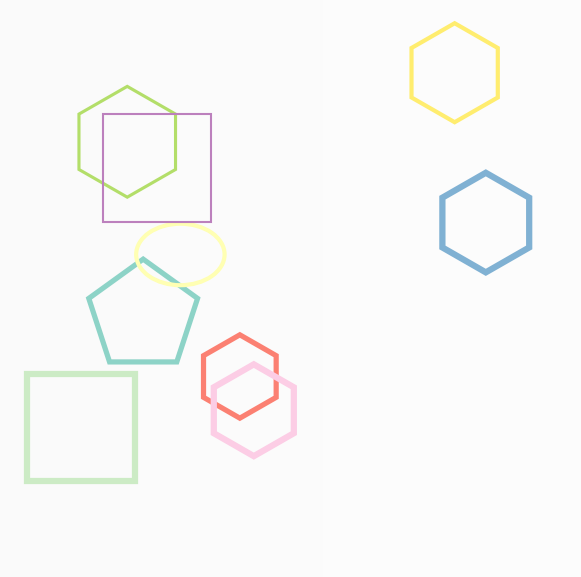[{"shape": "pentagon", "thickness": 2.5, "radius": 0.49, "center": [0.246, 0.452]}, {"shape": "oval", "thickness": 2, "radius": 0.38, "center": [0.31, 0.559]}, {"shape": "hexagon", "thickness": 2.5, "radius": 0.36, "center": [0.413, 0.347]}, {"shape": "hexagon", "thickness": 3, "radius": 0.43, "center": [0.836, 0.614]}, {"shape": "hexagon", "thickness": 1.5, "radius": 0.48, "center": [0.219, 0.754]}, {"shape": "hexagon", "thickness": 3, "radius": 0.4, "center": [0.437, 0.289]}, {"shape": "square", "thickness": 1, "radius": 0.47, "center": [0.27, 0.708]}, {"shape": "square", "thickness": 3, "radius": 0.46, "center": [0.139, 0.258]}, {"shape": "hexagon", "thickness": 2, "radius": 0.43, "center": [0.782, 0.873]}]